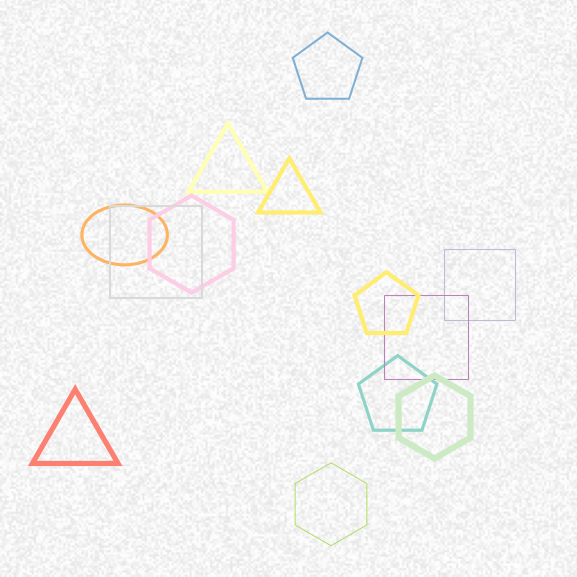[{"shape": "pentagon", "thickness": 1.5, "radius": 0.36, "center": [0.689, 0.312]}, {"shape": "triangle", "thickness": 2, "radius": 0.39, "center": [0.395, 0.706]}, {"shape": "square", "thickness": 0.5, "radius": 0.31, "center": [0.831, 0.507]}, {"shape": "triangle", "thickness": 2.5, "radius": 0.43, "center": [0.13, 0.239]}, {"shape": "pentagon", "thickness": 1, "radius": 0.32, "center": [0.567, 0.879]}, {"shape": "oval", "thickness": 1.5, "radius": 0.37, "center": [0.216, 0.592]}, {"shape": "hexagon", "thickness": 0.5, "radius": 0.36, "center": [0.573, 0.126]}, {"shape": "hexagon", "thickness": 2, "radius": 0.42, "center": [0.332, 0.576]}, {"shape": "square", "thickness": 1, "radius": 0.4, "center": [0.27, 0.563]}, {"shape": "square", "thickness": 0.5, "radius": 0.36, "center": [0.737, 0.416]}, {"shape": "hexagon", "thickness": 3, "radius": 0.36, "center": [0.752, 0.277]}, {"shape": "triangle", "thickness": 2, "radius": 0.31, "center": [0.501, 0.662]}, {"shape": "pentagon", "thickness": 2, "radius": 0.29, "center": [0.669, 0.47]}]